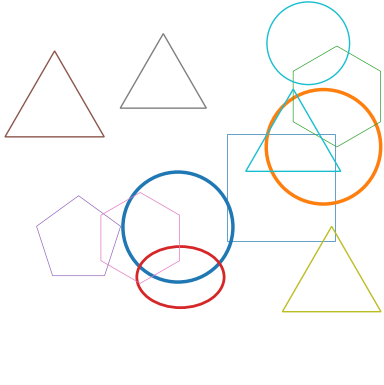[{"shape": "square", "thickness": 0.5, "radius": 0.7, "center": [0.729, 0.514]}, {"shape": "circle", "thickness": 2.5, "radius": 0.71, "center": [0.462, 0.41]}, {"shape": "circle", "thickness": 2.5, "radius": 0.74, "center": [0.84, 0.619]}, {"shape": "hexagon", "thickness": 0.5, "radius": 0.66, "center": [0.875, 0.749]}, {"shape": "oval", "thickness": 2, "radius": 0.57, "center": [0.469, 0.28]}, {"shape": "pentagon", "thickness": 0.5, "radius": 0.57, "center": [0.204, 0.377]}, {"shape": "triangle", "thickness": 1, "radius": 0.74, "center": [0.142, 0.719]}, {"shape": "hexagon", "thickness": 0.5, "radius": 0.59, "center": [0.364, 0.382]}, {"shape": "triangle", "thickness": 1, "radius": 0.65, "center": [0.424, 0.784]}, {"shape": "triangle", "thickness": 1, "radius": 0.74, "center": [0.861, 0.264]}, {"shape": "circle", "thickness": 1, "radius": 0.54, "center": [0.801, 0.888]}, {"shape": "triangle", "thickness": 1, "radius": 0.71, "center": [0.762, 0.626]}]